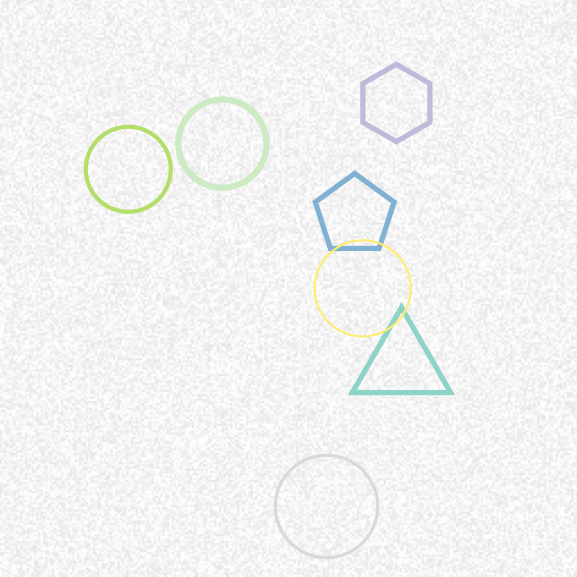[{"shape": "triangle", "thickness": 2.5, "radius": 0.49, "center": [0.695, 0.369]}, {"shape": "hexagon", "thickness": 2.5, "radius": 0.34, "center": [0.686, 0.821]}, {"shape": "pentagon", "thickness": 2.5, "radius": 0.36, "center": [0.614, 0.627]}, {"shape": "circle", "thickness": 2, "radius": 0.37, "center": [0.222, 0.706]}, {"shape": "circle", "thickness": 1.5, "radius": 0.44, "center": [0.565, 0.122]}, {"shape": "circle", "thickness": 3, "radius": 0.38, "center": [0.385, 0.75]}, {"shape": "circle", "thickness": 1, "radius": 0.42, "center": [0.628, 0.5]}]